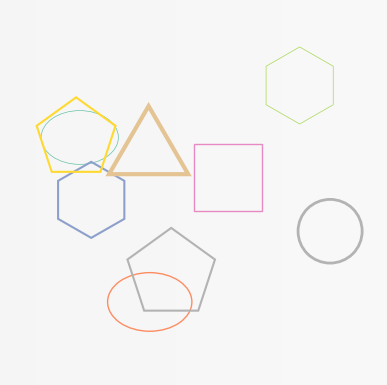[{"shape": "oval", "thickness": 0.5, "radius": 0.5, "center": [0.206, 0.643]}, {"shape": "oval", "thickness": 1, "radius": 0.54, "center": [0.386, 0.216]}, {"shape": "hexagon", "thickness": 1.5, "radius": 0.49, "center": [0.235, 0.481]}, {"shape": "square", "thickness": 1, "radius": 0.44, "center": [0.589, 0.54]}, {"shape": "hexagon", "thickness": 0.5, "radius": 0.5, "center": [0.773, 0.778]}, {"shape": "pentagon", "thickness": 1.5, "radius": 0.53, "center": [0.196, 0.64]}, {"shape": "triangle", "thickness": 3, "radius": 0.59, "center": [0.383, 0.607]}, {"shape": "pentagon", "thickness": 1.5, "radius": 0.59, "center": [0.442, 0.289]}, {"shape": "circle", "thickness": 2, "radius": 0.41, "center": [0.852, 0.399]}]